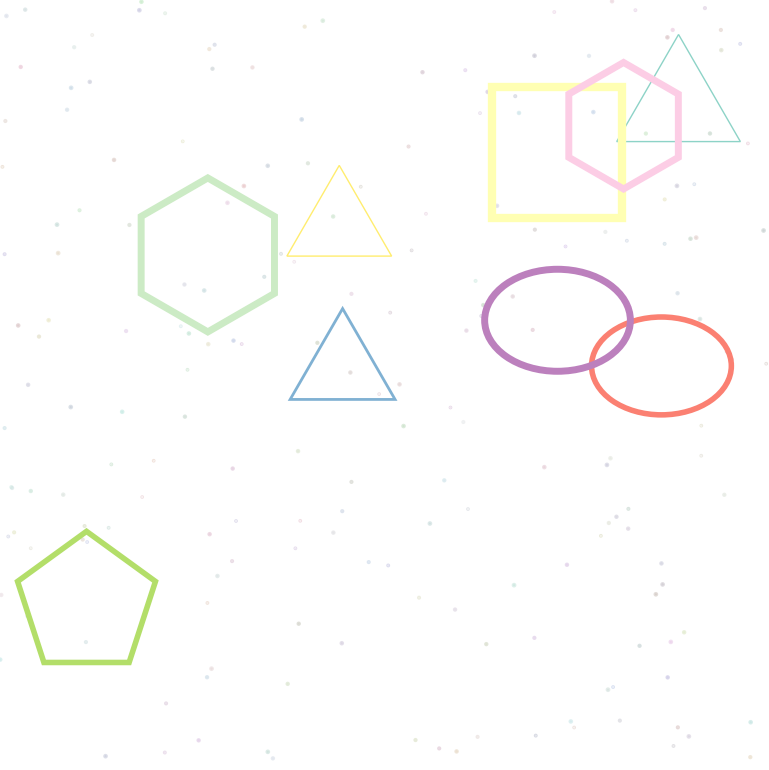[{"shape": "triangle", "thickness": 0.5, "radius": 0.46, "center": [0.881, 0.862]}, {"shape": "square", "thickness": 3, "radius": 0.42, "center": [0.723, 0.802]}, {"shape": "oval", "thickness": 2, "radius": 0.45, "center": [0.859, 0.525]}, {"shape": "triangle", "thickness": 1, "radius": 0.39, "center": [0.445, 0.521]}, {"shape": "pentagon", "thickness": 2, "radius": 0.47, "center": [0.112, 0.216]}, {"shape": "hexagon", "thickness": 2.5, "radius": 0.41, "center": [0.81, 0.837]}, {"shape": "oval", "thickness": 2.5, "radius": 0.47, "center": [0.724, 0.584]}, {"shape": "hexagon", "thickness": 2.5, "radius": 0.5, "center": [0.27, 0.669]}, {"shape": "triangle", "thickness": 0.5, "radius": 0.39, "center": [0.441, 0.707]}]